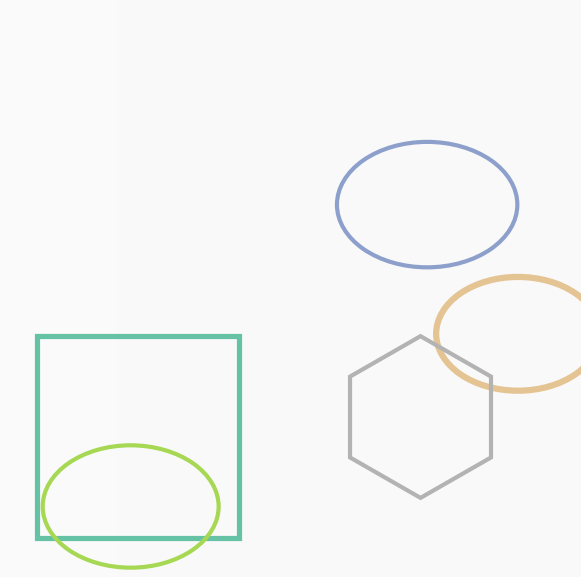[{"shape": "square", "thickness": 2.5, "radius": 0.87, "center": [0.237, 0.242]}, {"shape": "oval", "thickness": 2, "radius": 0.78, "center": [0.735, 0.645]}, {"shape": "oval", "thickness": 2, "radius": 0.76, "center": [0.225, 0.122]}, {"shape": "oval", "thickness": 3, "radius": 0.7, "center": [0.891, 0.421]}, {"shape": "hexagon", "thickness": 2, "radius": 0.7, "center": [0.723, 0.277]}]